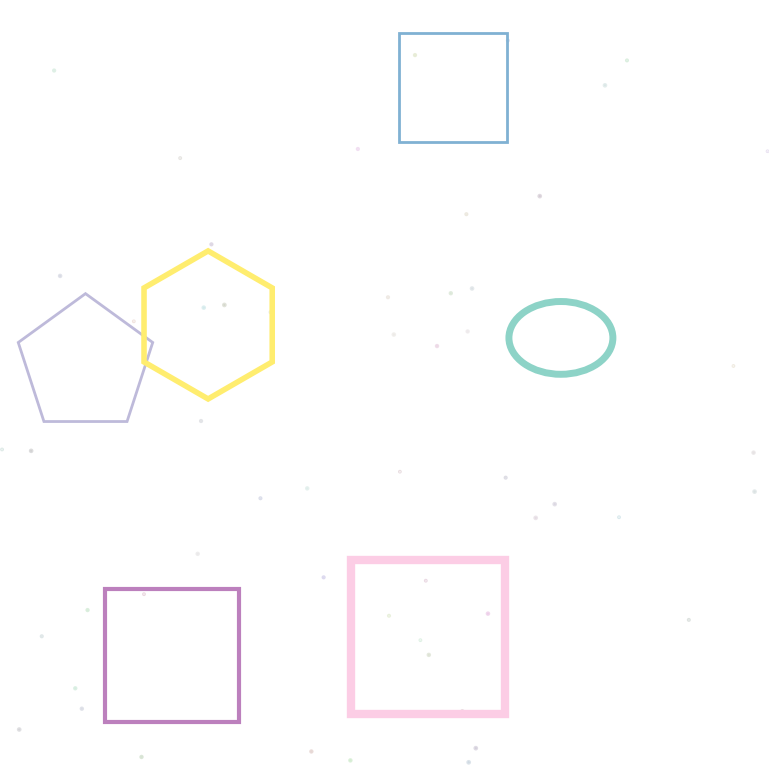[{"shape": "oval", "thickness": 2.5, "radius": 0.34, "center": [0.728, 0.561]}, {"shape": "pentagon", "thickness": 1, "radius": 0.46, "center": [0.111, 0.527]}, {"shape": "square", "thickness": 1, "radius": 0.35, "center": [0.588, 0.886]}, {"shape": "square", "thickness": 3, "radius": 0.5, "center": [0.555, 0.173]}, {"shape": "square", "thickness": 1.5, "radius": 0.43, "center": [0.224, 0.149]}, {"shape": "hexagon", "thickness": 2, "radius": 0.48, "center": [0.27, 0.578]}]